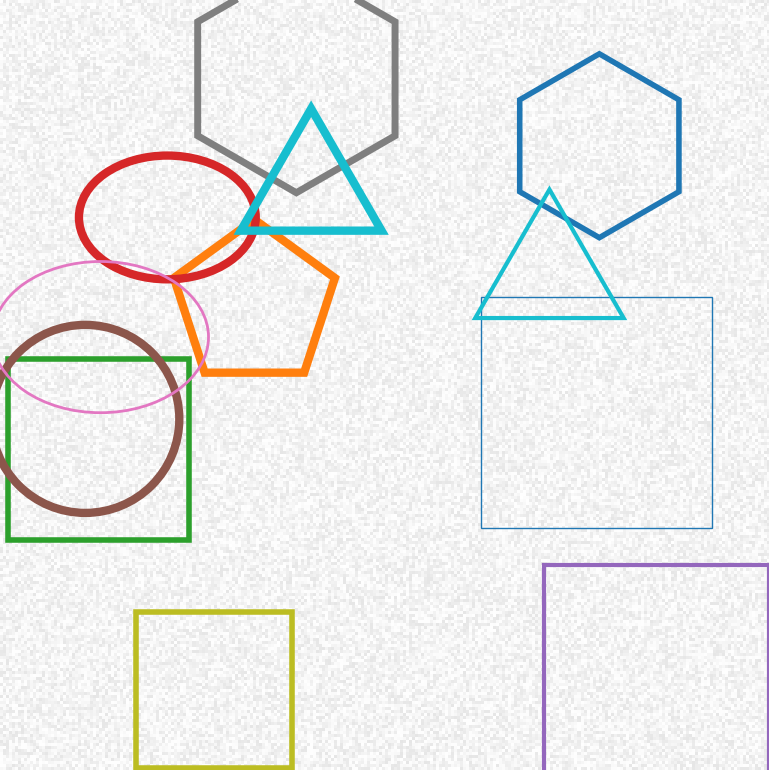[{"shape": "hexagon", "thickness": 2, "radius": 0.6, "center": [0.778, 0.811]}, {"shape": "square", "thickness": 0.5, "radius": 0.75, "center": [0.774, 0.464]}, {"shape": "pentagon", "thickness": 3, "radius": 0.55, "center": [0.33, 0.605]}, {"shape": "square", "thickness": 2, "radius": 0.59, "center": [0.128, 0.416]}, {"shape": "oval", "thickness": 3, "radius": 0.57, "center": [0.217, 0.718]}, {"shape": "square", "thickness": 1.5, "radius": 0.73, "center": [0.852, 0.119]}, {"shape": "circle", "thickness": 3, "radius": 0.61, "center": [0.111, 0.456]}, {"shape": "oval", "thickness": 1, "radius": 0.7, "center": [0.131, 0.562]}, {"shape": "hexagon", "thickness": 2.5, "radius": 0.74, "center": [0.385, 0.898]}, {"shape": "square", "thickness": 2, "radius": 0.51, "center": [0.278, 0.103]}, {"shape": "triangle", "thickness": 3, "radius": 0.53, "center": [0.404, 0.753]}, {"shape": "triangle", "thickness": 1.5, "radius": 0.56, "center": [0.714, 0.643]}]